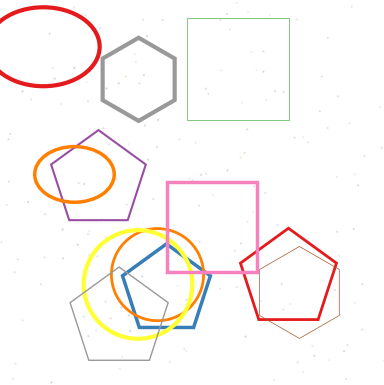[{"shape": "pentagon", "thickness": 2, "radius": 0.66, "center": [0.749, 0.276]}, {"shape": "oval", "thickness": 3, "radius": 0.73, "center": [0.112, 0.879]}, {"shape": "pentagon", "thickness": 2.5, "radius": 0.6, "center": [0.432, 0.247]}, {"shape": "square", "thickness": 0.5, "radius": 0.66, "center": [0.619, 0.821]}, {"shape": "pentagon", "thickness": 1.5, "radius": 0.65, "center": [0.256, 0.533]}, {"shape": "circle", "thickness": 2, "radius": 0.6, "center": [0.409, 0.287]}, {"shape": "oval", "thickness": 2.5, "radius": 0.52, "center": [0.193, 0.547]}, {"shape": "circle", "thickness": 3, "radius": 0.71, "center": [0.359, 0.261]}, {"shape": "hexagon", "thickness": 0.5, "radius": 0.6, "center": [0.778, 0.24]}, {"shape": "square", "thickness": 2.5, "radius": 0.58, "center": [0.55, 0.41]}, {"shape": "hexagon", "thickness": 3, "radius": 0.54, "center": [0.36, 0.794]}, {"shape": "pentagon", "thickness": 1, "radius": 0.67, "center": [0.309, 0.173]}]